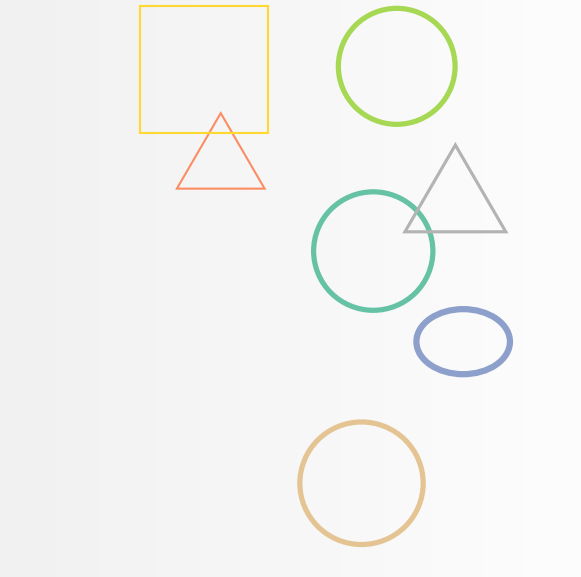[{"shape": "circle", "thickness": 2.5, "radius": 0.51, "center": [0.642, 0.564]}, {"shape": "triangle", "thickness": 1, "radius": 0.44, "center": [0.38, 0.716]}, {"shape": "oval", "thickness": 3, "radius": 0.4, "center": [0.797, 0.408]}, {"shape": "circle", "thickness": 2.5, "radius": 0.5, "center": [0.683, 0.884]}, {"shape": "square", "thickness": 1, "radius": 0.55, "center": [0.351, 0.879]}, {"shape": "circle", "thickness": 2.5, "radius": 0.53, "center": [0.622, 0.162]}, {"shape": "triangle", "thickness": 1.5, "radius": 0.5, "center": [0.783, 0.648]}]